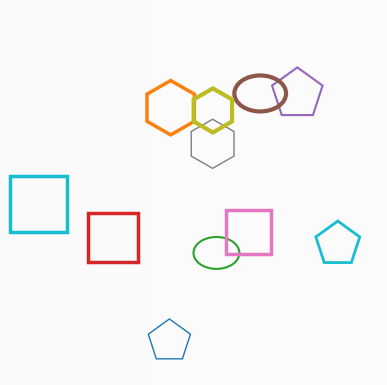[{"shape": "pentagon", "thickness": 1, "radius": 0.29, "center": [0.437, 0.114]}, {"shape": "hexagon", "thickness": 2.5, "radius": 0.35, "center": [0.441, 0.72]}, {"shape": "oval", "thickness": 1.5, "radius": 0.3, "center": [0.559, 0.343]}, {"shape": "square", "thickness": 2.5, "radius": 0.32, "center": [0.292, 0.383]}, {"shape": "pentagon", "thickness": 1.5, "radius": 0.34, "center": [0.767, 0.756]}, {"shape": "oval", "thickness": 3, "radius": 0.33, "center": [0.672, 0.757]}, {"shape": "square", "thickness": 2.5, "radius": 0.29, "center": [0.641, 0.397]}, {"shape": "hexagon", "thickness": 1, "radius": 0.32, "center": [0.549, 0.626]}, {"shape": "hexagon", "thickness": 3, "radius": 0.29, "center": [0.549, 0.713]}, {"shape": "square", "thickness": 2.5, "radius": 0.37, "center": [0.101, 0.47]}, {"shape": "pentagon", "thickness": 2, "radius": 0.3, "center": [0.872, 0.366]}]